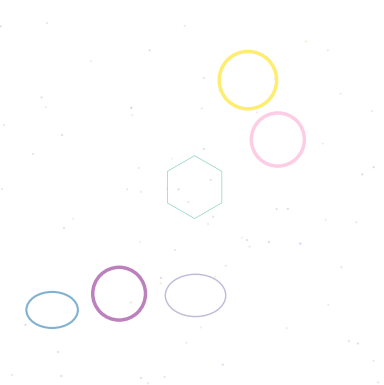[{"shape": "hexagon", "thickness": 0.5, "radius": 0.41, "center": [0.505, 0.514]}, {"shape": "oval", "thickness": 1, "radius": 0.39, "center": [0.508, 0.233]}, {"shape": "oval", "thickness": 1.5, "radius": 0.33, "center": [0.135, 0.195]}, {"shape": "circle", "thickness": 2.5, "radius": 0.34, "center": [0.722, 0.638]}, {"shape": "circle", "thickness": 2.5, "radius": 0.34, "center": [0.309, 0.237]}, {"shape": "circle", "thickness": 2.5, "radius": 0.37, "center": [0.644, 0.792]}]